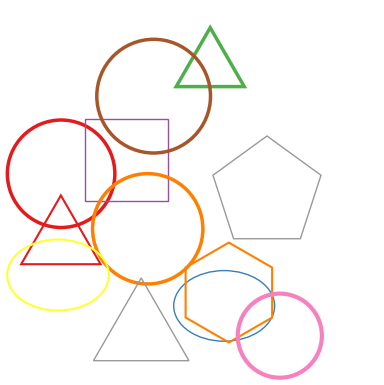[{"shape": "circle", "thickness": 2.5, "radius": 0.7, "center": [0.159, 0.549]}, {"shape": "triangle", "thickness": 1.5, "radius": 0.6, "center": [0.158, 0.373]}, {"shape": "oval", "thickness": 1, "radius": 0.66, "center": [0.582, 0.205]}, {"shape": "triangle", "thickness": 2.5, "radius": 0.51, "center": [0.546, 0.826]}, {"shape": "square", "thickness": 1, "radius": 0.54, "center": [0.328, 0.585]}, {"shape": "hexagon", "thickness": 1.5, "radius": 0.65, "center": [0.594, 0.24]}, {"shape": "circle", "thickness": 2.5, "radius": 0.72, "center": [0.384, 0.406]}, {"shape": "oval", "thickness": 1.5, "radius": 0.66, "center": [0.151, 0.286]}, {"shape": "circle", "thickness": 2.5, "radius": 0.74, "center": [0.399, 0.75]}, {"shape": "circle", "thickness": 3, "radius": 0.55, "center": [0.727, 0.128]}, {"shape": "triangle", "thickness": 1, "radius": 0.72, "center": [0.367, 0.135]}, {"shape": "pentagon", "thickness": 1, "radius": 0.74, "center": [0.693, 0.499]}]